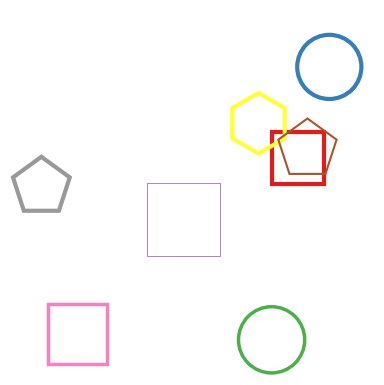[{"shape": "square", "thickness": 3, "radius": 0.34, "center": [0.775, 0.59]}, {"shape": "circle", "thickness": 3, "radius": 0.42, "center": [0.855, 0.826]}, {"shape": "circle", "thickness": 2.5, "radius": 0.43, "center": [0.705, 0.117]}, {"shape": "square", "thickness": 0.5, "radius": 0.47, "center": [0.476, 0.431]}, {"shape": "hexagon", "thickness": 3, "radius": 0.39, "center": [0.671, 0.68]}, {"shape": "pentagon", "thickness": 1.5, "radius": 0.4, "center": [0.799, 0.613]}, {"shape": "square", "thickness": 2.5, "radius": 0.39, "center": [0.201, 0.133]}, {"shape": "pentagon", "thickness": 3, "radius": 0.39, "center": [0.107, 0.515]}]